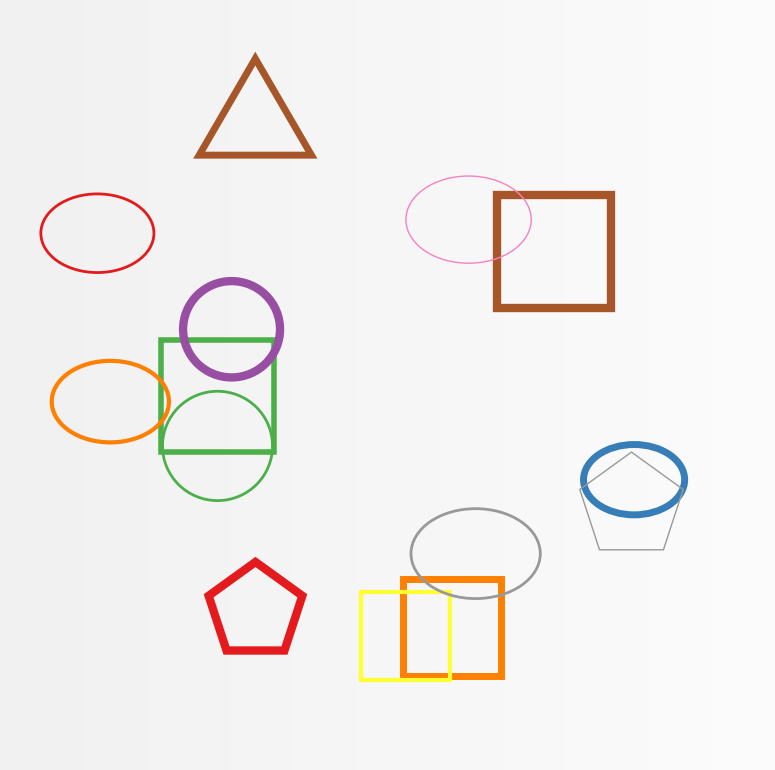[{"shape": "oval", "thickness": 1, "radius": 0.36, "center": [0.126, 0.697]}, {"shape": "pentagon", "thickness": 3, "radius": 0.32, "center": [0.33, 0.207]}, {"shape": "oval", "thickness": 2.5, "radius": 0.33, "center": [0.818, 0.377]}, {"shape": "square", "thickness": 2, "radius": 0.37, "center": [0.281, 0.486]}, {"shape": "circle", "thickness": 1, "radius": 0.36, "center": [0.281, 0.421]}, {"shape": "circle", "thickness": 3, "radius": 0.31, "center": [0.299, 0.572]}, {"shape": "oval", "thickness": 1.5, "radius": 0.38, "center": [0.142, 0.478]}, {"shape": "square", "thickness": 2.5, "radius": 0.31, "center": [0.583, 0.185]}, {"shape": "square", "thickness": 1.5, "radius": 0.29, "center": [0.524, 0.174]}, {"shape": "square", "thickness": 3, "radius": 0.37, "center": [0.715, 0.673]}, {"shape": "triangle", "thickness": 2.5, "radius": 0.42, "center": [0.329, 0.84]}, {"shape": "oval", "thickness": 0.5, "radius": 0.4, "center": [0.605, 0.715]}, {"shape": "oval", "thickness": 1, "radius": 0.42, "center": [0.614, 0.281]}, {"shape": "pentagon", "thickness": 0.5, "radius": 0.35, "center": [0.815, 0.343]}]